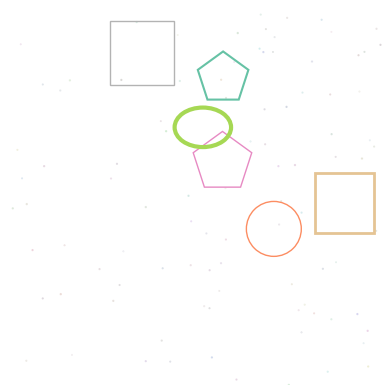[{"shape": "pentagon", "thickness": 1.5, "radius": 0.35, "center": [0.579, 0.797]}, {"shape": "circle", "thickness": 1, "radius": 0.36, "center": [0.711, 0.405]}, {"shape": "pentagon", "thickness": 1, "radius": 0.4, "center": [0.578, 0.579]}, {"shape": "oval", "thickness": 3, "radius": 0.37, "center": [0.527, 0.669]}, {"shape": "square", "thickness": 2, "radius": 0.39, "center": [0.894, 0.472]}, {"shape": "square", "thickness": 1, "radius": 0.41, "center": [0.369, 0.863]}]